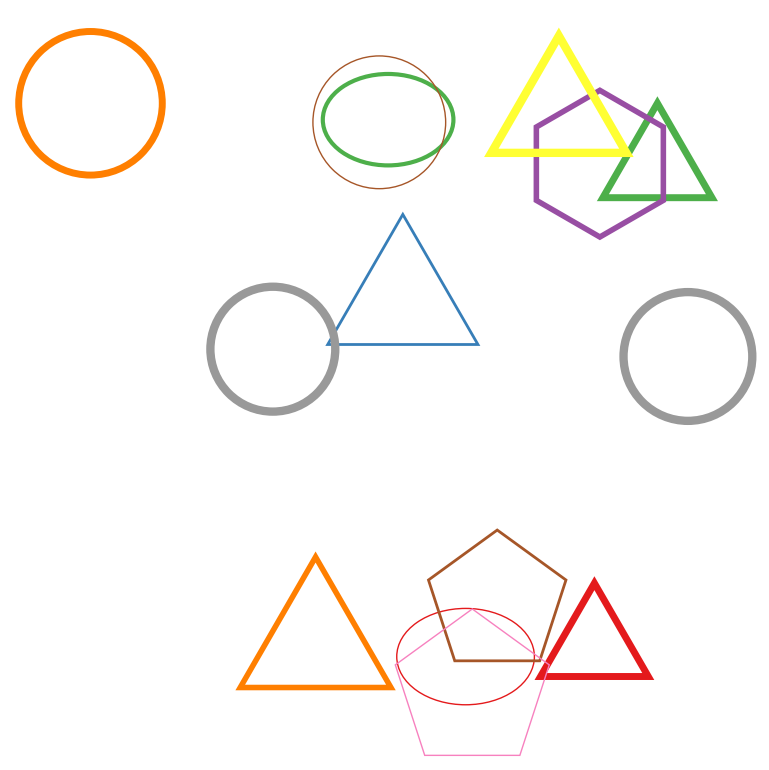[{"shape": "oval", "thickness": 0.5, "radius": 0.45, "center": [0.605, 0.147]}, {"shape": "triangle", "thickness": 2.5, "radius": 0.4, "center": [0.772, 0.162]}, {"shape": "triangle", "thickness": 1, "radius": 0.56, "center": [0.523, 0.609]}, {"shape": "triangle", "thickness": 2.5, "radius": 0.41, "center": [0.854, 0.784]}, {"shape": "oval", "thickness": 1.5, "radius": 0.42, "center": [0.504, 0.845]}, {"shape": "hexagon", "thickness": 2, "radius": 0.48, "center": [0.779, 0.787]}, {"shape": "circle", "thickness": 2.5, "radius": 0.47, "center": [0.118, 0.866]}, {"shape": "triangle", "thickness": 2, "radius": 0.56, "center": [0.41, 0.164]}, {"shape": "triangle", "thickness": 3, "radius": 0.51, "center": [0.726, 0.852]}, {"shape": "circle", "thickness": 0.5, "radius": 0.43, "center": [0.493, 0.841]}, {"shape": "pentagon", "thickness": 1, "radius": 0.47, "center": [0.646, 0.218]}, {"shape": "pentagon", "thickness": 0.5, "radius": 0.53, "center": [0.613, 0.104]}, {"shape": "circle", "thickness": 3, "radius": 0.41, "center": [0.354, 0.547]}, {"shape": "circle", "thickness": 3, "radius": 0.42, "center": [0.893, 0.537]}]